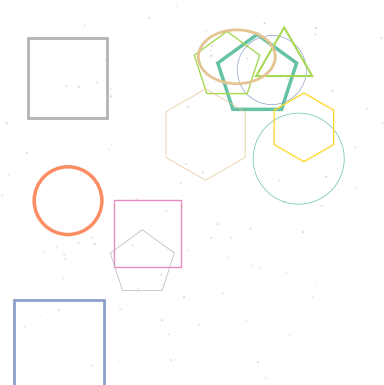[{"shape": "pentagon", "thickness": 2.5, "radius": 0.54, "center": [0.668, 0.803]}, {"shape": "circle", "thickness": 0.5, "radius": 0.59, "center": [0.776, 0.588]}, {"shape": "circle", "thickness": 2.5, "radius": 0.44, "center": [0.177, 0.479]}, {"shape": "square", "thickness": 2, "radius": 0.58, "center": [0.153, 0.105]}, {"shape": "circle", "thickness": 0.5, "radius": 0.45, "center": [0.706, 0.818]}, {"shape": "square", "thickness": 1, "radius": 0.44, "center": [0.383, 0.394]}, {"shape": "pentagon", "thickness": 1, "radius": 0.45, "center": [0.59, 0.829]}, {"shape": "triangle", "thickness": 1.5, "radius": 0.42, "center": [0.738, 0.844]}, {"shape": "hexagon", "thickness": 1, "radius": 0.45, "center": [0.789, 0.669]}, {"shape": "hexagon", "thickness": 0.5, "radius": 0.59, "center": [0.534, 0.65]}, {"shape": "oval", "thickness": 2, "radius": 0.5, "center": [0.615, 0.852]}, {"shape": "square", "thickness": 2, "radius": 0.52, "center": [0.176, 0.798]}, {"shape": "pentagon", "thickness": 0.5, "radius": 0.44, "center": [0.37, 0.316]}]